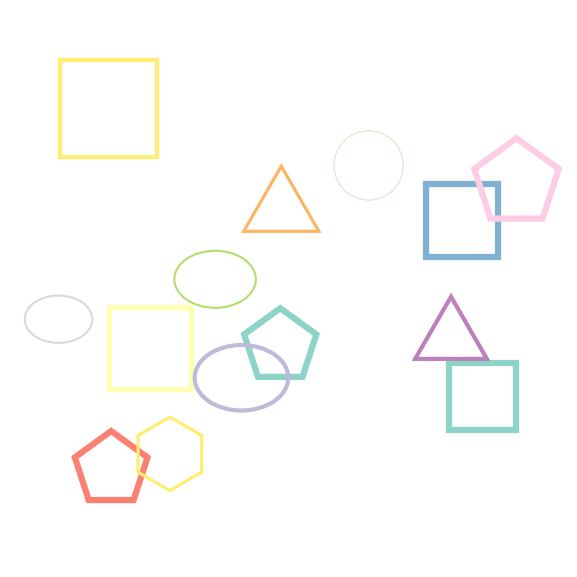[{"shape": "square", "thickness": 3, "radius": 0.29, "center": [0.836, 0.312]}, {"shape": "pentagon", "thickness": 3, "radius": 0.33, "center": [0.485, 0.4]}, {"shape": "square", "thickness": 2.5, "radius": 0.36, "center": [0.26, 0.396]}, {"shape": "oval", "thickness": 2, "radius": 0.4, "center": [0.418, 0.345]}, {"shape": "pentagon", "thickness": 3, "radius": 0.33, "center": [0.192, 0.187]}, {"shape": "square", "thickness": 3, "radius": 0.31, "center": [0.8, 0.617]}, {"shape": "triangle", "thickness": 1.5, "radius": 0.38, "center": [0.487, 0.636]}, {"shape": "oval", "thickness": 1, "radius": 0.35, "center": [0.372, 0.516]}, {"shape": "pentagon", "thickness": 3, "radius": 0.38, "center": [0.894, 0.683]}, {"shape": "oval", "thickness": 1, "radius": 0.29, "center": [0.101, 0.446]}, {"shape": "triangle", "thickness": 2, "radius": 0.36, "center": [0.781, 0.414]}, {"shape": "circle", "thickness": 0.5, "radius": 0.3, "center": [0.638, 0.713]}, {"shape": "square", "thickness": 2, "radius": 0.42, "center": [0.188, 0.812]}, {"shape": "hexagon", "thickness": 1.5, "radius": 0.32, "center": [0.294, 0.213]}]